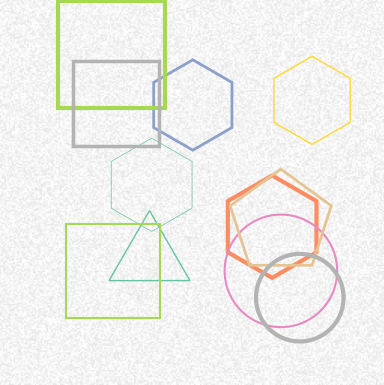[{"shape": "triangle", "thickness": 1, "radius": 0.61, "center": [0.388, 0.332]}, {"shape": "hexagon", "thickness": 0.5, "radius": 0.61, "center": [0.394, 0.52]}, {"shape": "hexagon", "thickness": 3, "radius": 0.66, "center": [0.707, 0.411]}, {"shape": "hexagon", "thickness": 2, "radius": 0.59, "center": [0.501, 0.727]}, {"shape": "circle", "thickness": 1.5, "radius": 0.73, "center": [0.73, 0.296]}, {"shape": "square", "thickness": 1.5, "radius": 0.61, "center": [0.294, 0.296]}, {"shape": "square", "thickness": 3, "radius": 0.7, "center": [0.289, 0.859]}, {"shape": "hexagon", "thickness": 1, "radius": 0.57, "center": [0.81, 0.739]}, {"shape": "pentagon", "thickness": 2, "radius": 0.69, "center": [0.729, 0.423]}, {"shape": "circle", "thickness": 3, "radius": 0.57, "center": [0.779, 0.227]}, {"shape": "square", "thickness": 2.5, "radius": 0.56, "center": [0.301, 0.731]}]